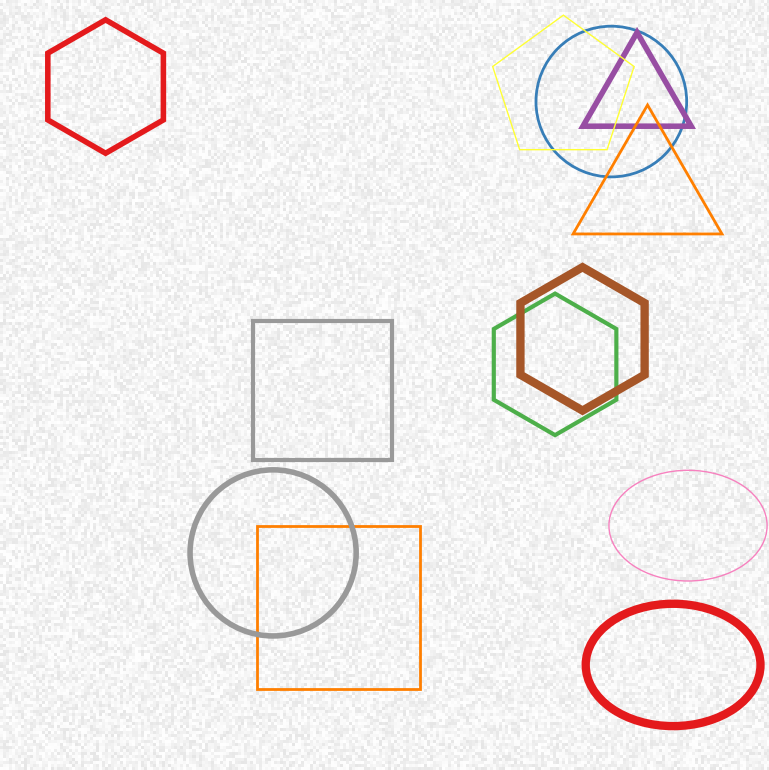[{"shape": "hexagon", "thickness": 2, "radius": 0.43, "center": [0.137, 0.888]}, {"shape": "oval", "thickness": 3, "radius": 0.57, "center": [0.874, 0.136]}, {"shape": "circle", "thickness": 1, "radius": 0.49, "center": [0.794, 0.868]}, {"shape": "hexagon", "thickness": 1.5, "radius": 0.46, "center": [0.721, 0.527]}, {"shape": "triangle", "thickness": 2, "radius": 0.41, "center": [0.827, 0.877]}, {"shape": "triangle", "thickness": 1, "radius": 0.56, "center": [0.841, 0.752]}, {"shape": "square", "thickness": 1, "radius": 0.53, "center": [0.44, 0.211]}, {"shape": "pentagon", "thickness": 0.5, "radius": 0.48, "center": [0.732, 0.884]}, {"shape": "hexagon", "thickness": 3, "radius": 0.47, "center": [0.757, 0.56]}, {"shape": "oval", "thickness": 0.5, "radius": 0.51, "center": [0.894, 0.317]}, {"shape": "square", "thickness": 1.5, "radius": 0.45, "center": [0.419, 0.493]}, {"shape": "circle", "thickness": 2, "radius": 0.54, "center": [0.355, 0.282]}]